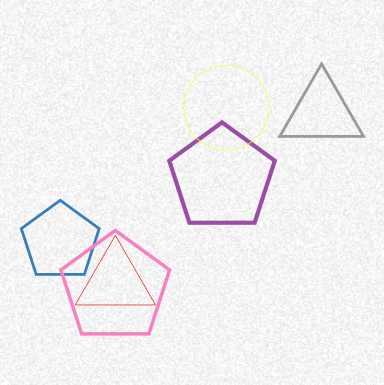[{"shape": "triangle", "thickness": 0.5, "radius": 0.6, "center": [0.3, 0.268]}, {"shape": "pentagon", "thickness": 2, "radius": 0.53, "center": [0.157, 0.373]}, {"shape": "pentagon", "thickness": 3, "radius": 0.72, "center": [0.577, 0.538]}, {"shape": "circle", "thickness": 0.5, "radius": 0.55, "center": [0.588, 0.72]}, {"shape": "pentagon", "thickness": 2.5, "radius": 0.74, "center": [0.299, 0.253]}, {"shape": "triangle", "thickness": 2, "radius": 0.63, "center": [0.835, 0.709]}]